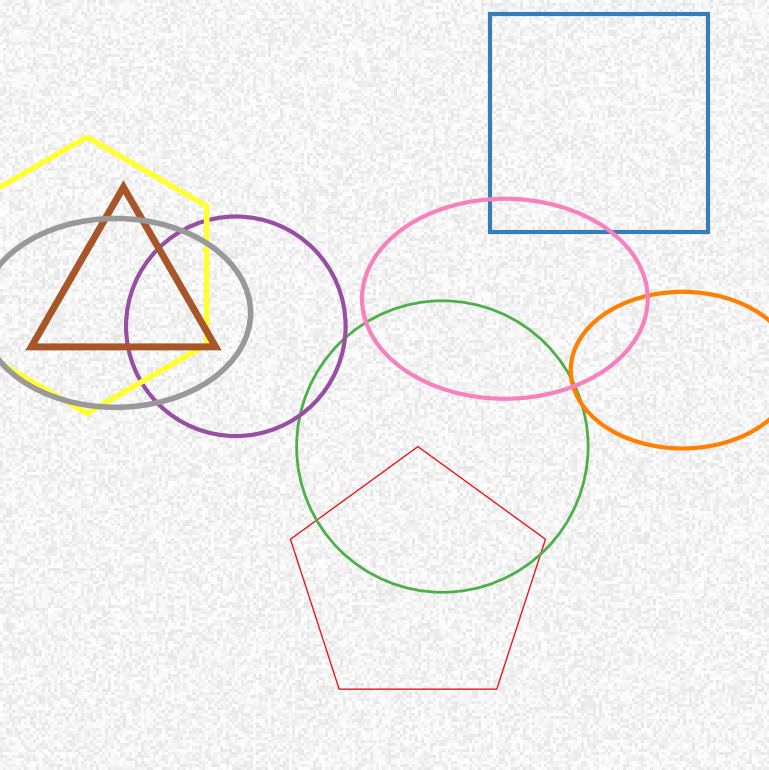[{"shape": "pentagon", "thickness": 0.5, "radius": 0.87, "center": [0.543, 0.246]}, {"shape": "square", "thickness": 1.5, "radius": 0.7, "center": [0.778, 0.84]}, {"shape": "circle", "thickness": 1, "radius": 0.95, "center": [0.575, 0.42]}, {"shape": "circle", "thickness": 1.5, "radius": 0.71, "center": [0.306, 0.576]}, {"shape": "oval", "thickness": 1.5, "radius": 0.73, "center": [0.886, 0.519]}, {"shape": "hexagon", "thickness": 2, "radius": 0.9, "center": [0.113, 0.643]}, {"shape": "triangle", "thickness": 2.5, "radius": 0.69, "center": [0.16, 0.619]}, {"shape": "oval", "thickness": 1.5, "radius": 0.93, "center": [0.656, 0.612]}, {"shape": "oval", "thickness": 2, "radius": 0.88, "center": [0.15, 0.594]}]